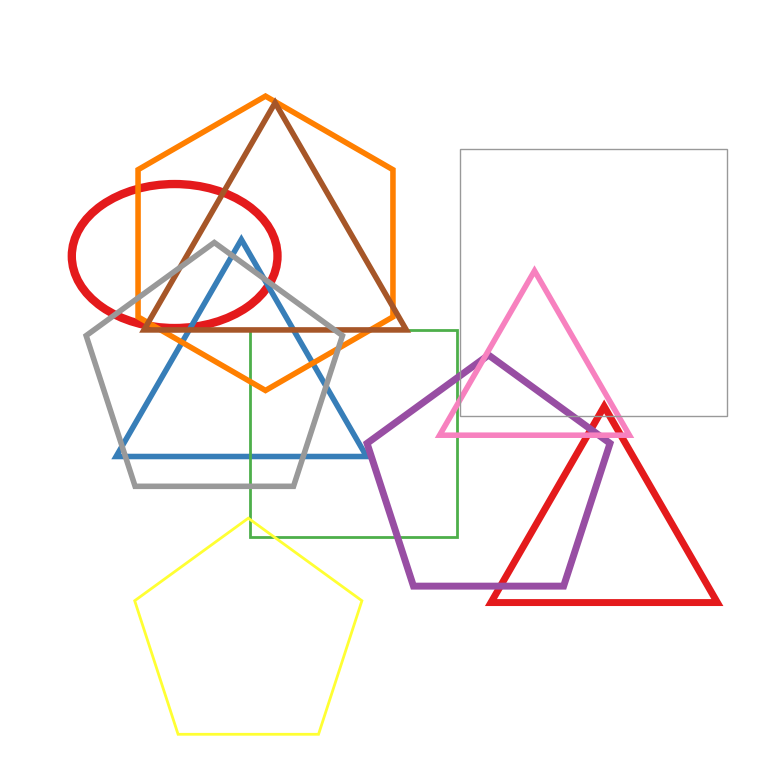[{"shape": "triangle", "thickness": 2.5, "radius": 0.85, "center": [0.785, 0.302]}, {"shape": "oval", "thickness": 3, "radius": 0.67, "center": [0.227, 0.667]}, {"shape": "triangle", "thickness": 2, "radius": 0.94, "center": [0.313, 0.501]}, {"shape": "square", "thickness": 1, "radius": 0.67, "center": [0.459, 0.437]}, {"shape": "pentagon", "thickness": 2.5, "radius": 0.83, "center": [0.634, 0.373]}, {"shape": "hexagon", "thickness": 2, "radius": 0.96, "center": [0.345, 0.684]}, {"shape": "pentagon", "thickness": 1, "radius": 0.78, "center": [0.322, 0.172]}, {"shape": "triangle", "thickness": 2, "radius": 0.98, "center": [0.357, 0.67]}, {"shape": "triangle", "thickness": 2, "radius": 0.71, "center": [0.694, 0.506]}, {"shape": "square", "thickness": 0.5, "radius": 0.87, "center": [0.771, 0.633]}, {"shape": "pentagon", "thickness": 2, "radius": 0.88, "center": [0.278, 0.51]}]